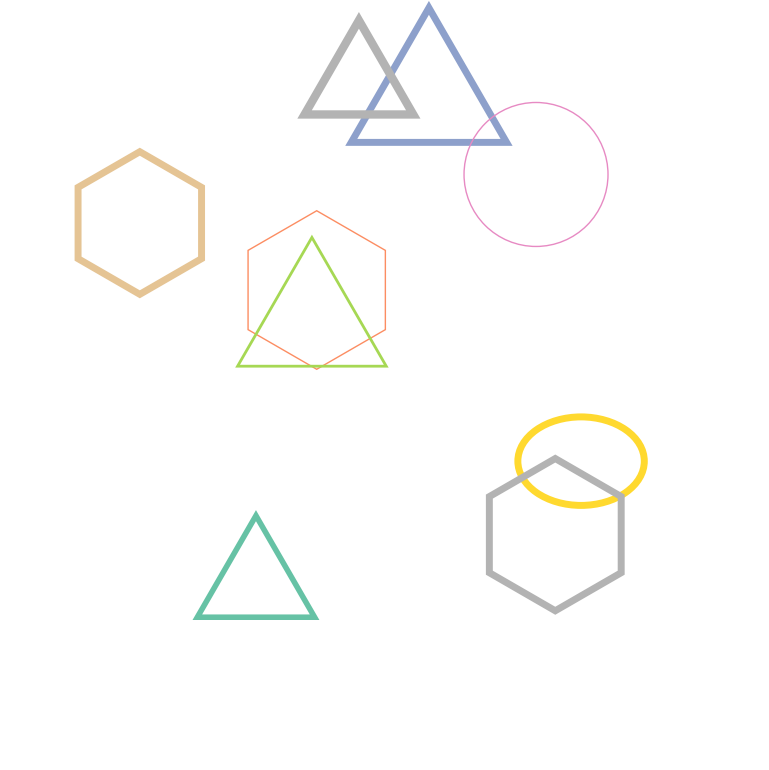[{"shape": "triangle", "thickness": 2, "radius": 0.44, "center": [0.332, 0.242]}, {"shape": "hexagon", "thickness": 0.5, "radius": 0.51, "center": [0.411, 0.623]}, {"shape": "triangle", "thickness": 2.5, "radius": 0.58, "center": [0.557, 0.873]}, {"shape": "circle", "thickness": 0.5, "radius": 0.47, "center": [0.696, 0.773]}, {"shape": "triangle", "thickness": 1, "radius": 0.56, "center": [0.405, 0.58]}, {"shape": "oval", "thickness": 2.5, "radius": 0.41, "center": [0.755, 0.401]}, {"shape": "hexagon", "thickness": 2.5, "radius": 0.46, "center": [0.182, 0.71]}, {"shape": "triangle", "thickness": 3, "radius": 0.41, "center": [0.466, 0.892]}, {"shape": "hexagon", "thickness": 2.5, "radius": 0.49, "center": [0.721, 0.306]}]